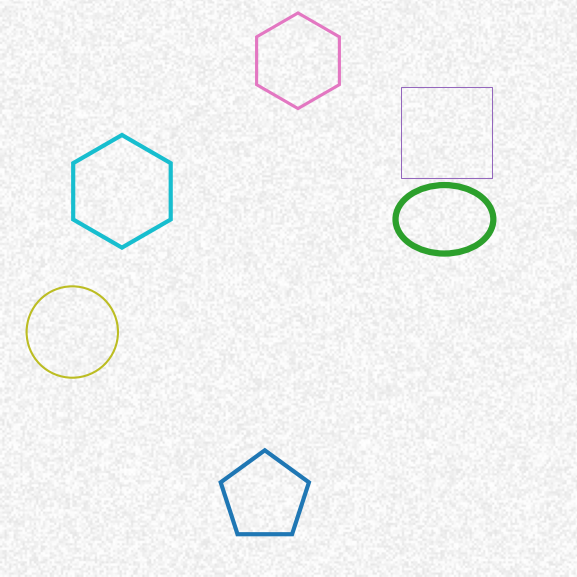[{"shape": "pentagon", "thickness": 2, "radius": 0.4, "center": [0.459, 0.139]}, {"shape": "oval", "thickness": 3, "radius": 0.42, "center": [0.77, 0.619]}, {"shape": "square", "thickness": 0.5, "radius": 0.39, "center": [0.773, 0.77]}, {"shape": "hexagon", "thickness": 1.5, "radius": 0.41, "center": [0.516, 0.894]}, {"shape": "circle", "thickness": 1, "radius": 0.4, "center": [0.125, 0.424]}, {"shape": "hexagon", "thickness": 2, "radius": 0.49, "center": [0.211, 0.668]}]